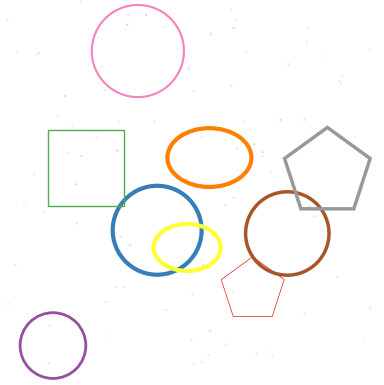[{"shape": "pentagon", "thickness": 0.5, "radius": 0.43, "center": [0.656, 0.247]}, {"shape": "circle", "thickness": 3, "radius": 0.58, "center": [0.408, 0.402]}, {"shape": "square", "thickness": 1, "radius": 0.49, "center": [0.223, 0.564]}, {"shape": "circle", "thickness": 2, "radius": 0.43, "center": [0.138, 0.102]}, {"shape": "oval", "thickness": 3, "radius": 0.55, "center": [0.544, 0.591]}, {"shape": "oval", "thickness": 3, "radius": 0.44, "center": [0.486, 0.357]}, {"shape": "circle", "thickness": 2.5, "radius": 0.54, "center": [0.746, 0.394]}, {"shape": "circle", "thickness": 1.5, "radius": 0.6, "center": [0.358, 0.867]}, {"shape": "pentagon", "thickness": 2.5, "radius": 0.58, "center": [0.85, 0.552]}]